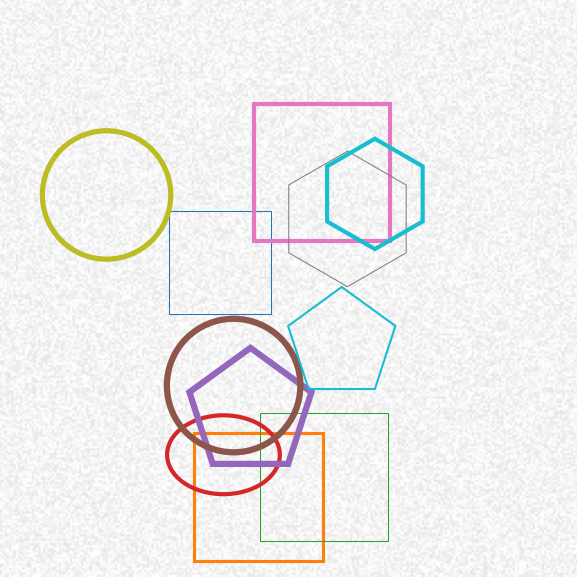[{"shape": "square", "thickness": 0.5, "radius": 0.44, "center": [0.381, 0.544]}, {"shape": "square", "thickness": 1.5, "radius": 0.56, "center": [0.448, 0.139]}, {"shape": "square", "thickness": 0.5, "radius": 0.55, "center": [0.562, 0.173]}, {"shape": "oval", "thickness": 2, "radius": 0.49, "center": [0.387, 0.212]}, {"shape": "pentagon", "thickness": 3, "radius": 0.56, "center": [0.434, 0.286]}, {"shape": "circle", "thickness": 3, "radius": 0.58, "center": [0.405, 0.332]}, {"shape": "square", "thickness": 2, "radius": 0.59, "center": [0.557, 0.7]}, {"shape": "hexagon", "thickness": 0.5, "radius": 0.59, "center": [0.602, 0.62]}, {"shape": "circle", "thickness": 2.5, "radius": 0.56, "center": [0.185, 0.662]}, {"shape": "hexagon", "thickness": 2, "radius": 0.48, "center": [0.649, 0.663]}, {"shape": "pentagon", "thickness": 1, "radius": 0.49, "center": [0.592, 0.405]}]